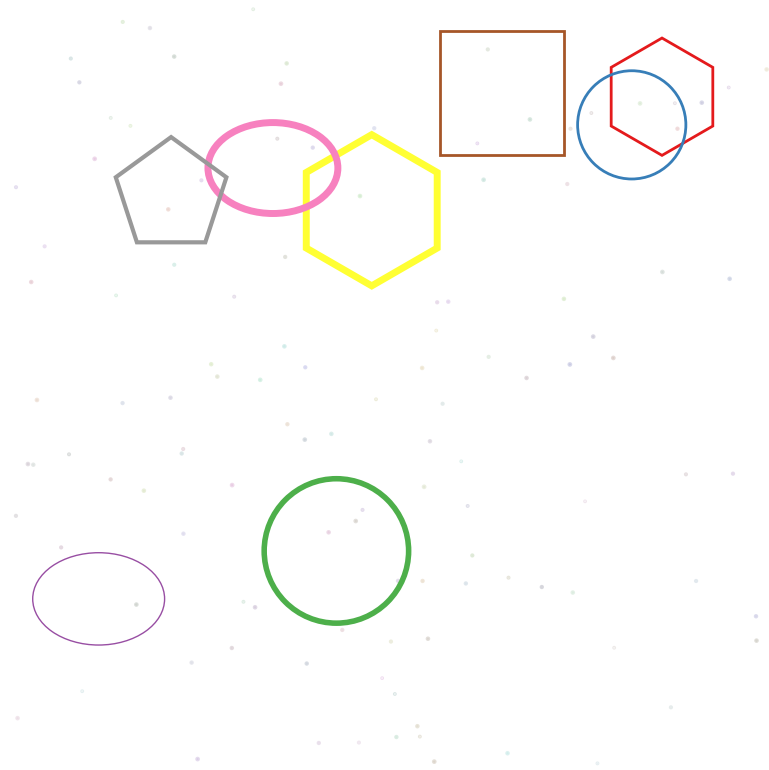[{"shape": "hexagon", "thickness": 1, "radius": 0.38, "center": [0.86, 0.874]}, {"shape": "circle", "thickness": 1, "radius": 0.35, "center": [0.82, 0.838]}, {"shape": "circle", "thickness": 2, "radius": 0.47, "center": [0.437, 0.284]}, {"shape": "oval", "thickness": 0.5, "radius": 0.43, "center": [0.128, 0.222]}, {"shape": "hexagon", "thickness": 2.5, "radius": 0.49, "center": [0.483, 0.727]}, {"shape": "square", "thickness": 1, "radius": 0.4, "center": [0.652, 0.879]}, {"shape": "oval", "thickness": 2.5, "radius": 0.42, "center": [0.354, 0.782]}, {"shape": "pentagon", "thickness": 1.5, "radius": 0.38, "center": [0.222, 0.746]}]